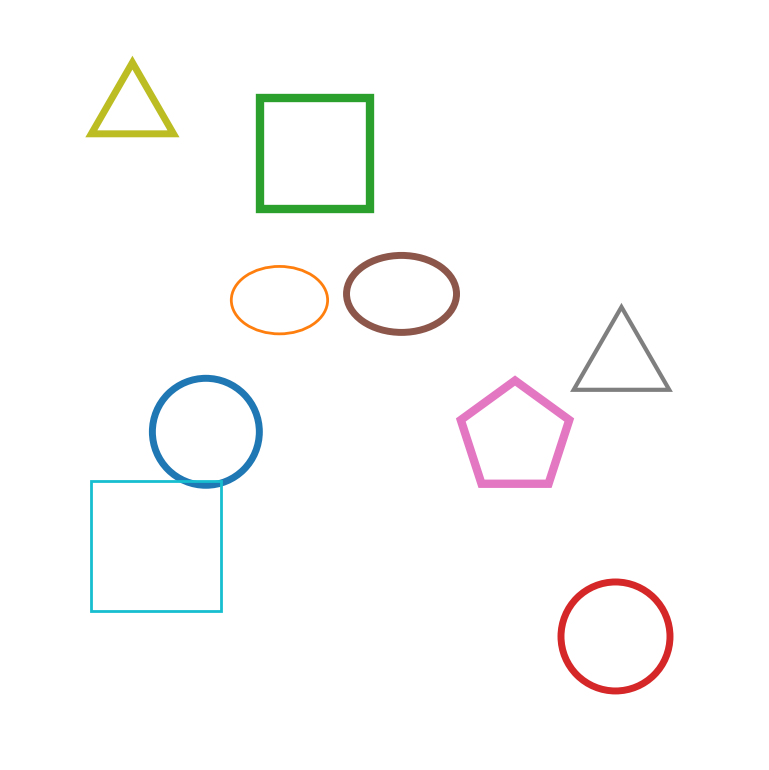[{"shape": "circle", "thickness": 2.5, "radius": 0.35, "center": [0.267, 0.439]}, {"shape": "oval", "thickness": 1, "radius": 0.31, "center": [0.363, 0.61]}, {"shape": "square", "thickness": 3, "radius": 0.36, "center": [0.409, 0.801]}, {"shape": "circle", "thickness": 2.5, "radius": 0.35, "center": [0.799, 0.173]}, {"shape": "oval", "thickness": 2.5, "radius": 0.36, "center": [0.521, 0.618]}, {"shape": "pentagon", "thickness": 3, "radius": 0.37, "center": [0.669, 0.432]}, {"shape": "triangle", "thickness": 1.5, "radius": 0.36, "center": [0.807, 0.53]}, {"shape": "triangle", "thickness": 2.5, "radius": 0.31, "center": [0.172, 0.857]}, {"shape": "square", "thickness": 1, "radius": 0.42, "center": [0.203, 0.291]}]